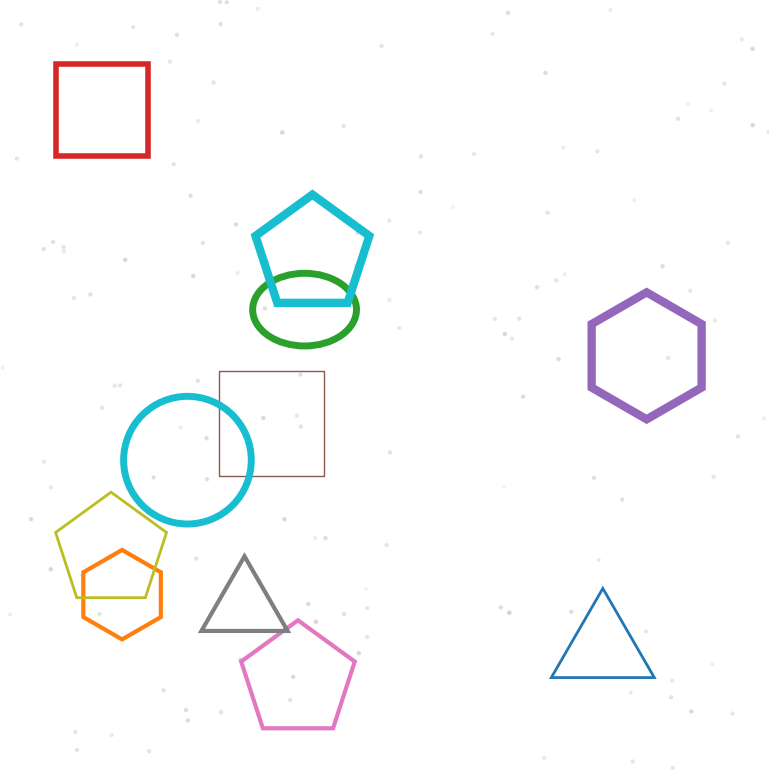[{"shape": "triangle", "thickness": 1, "radius": 0.39, "center": [0.783, 0.159]}, {"shape": "hexagon", "thickness": 1.5, "radius": 0.29, "center": [0.159, 0.228]}, {"shape": "oval", "thickness": 2.5, "radius": 0.34, "center": [0.396, 0.598]}, {"shape": "square", "thickness": 2, "radius": 0.3, "center": [0.133, 0.858]}, {"shape": "hexagon", "thickness": 3, "radius": 0.41, "center": [0.84, 0.538]}, {"shape": "square", "thickness": 0.5, "radius": 0.34, "center": [0.353, 0.45]}, {"shape": "pentagon", "thickness": 1.5, "radius": 0.39, "center": [0.387, 0.117]}, {"shape": "triangle", "thickness": 1.5, "radius": 0.32, "center": [0.318, 0.213]}, {"shape": "pentagon", "thickness": 1, "radius": 0.38, "center": [0.144, 0.285]}, {"shape": "pentagon", "thickness": 3, "radius": 0.39, "center": [0.406, 0.67]}, {"shape": "circle", "thickness": 2.5, "radius": 0.41, "center": [0.243, 0.402]}]